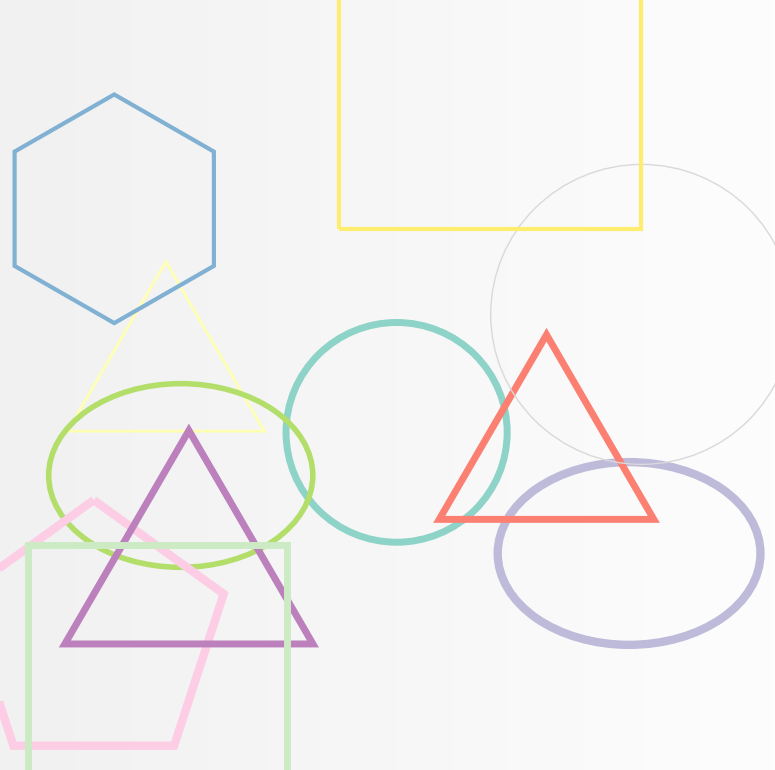[{"shape": "circle", "thickness": 2.5, "radius": 0.71, "center": [0.512, 0.439]}, {"shape": "triangle", "thickness": 1, "radius": 0.73, "center": [0.214, 0.513]}, {"shape": "oval", "thickness": 3, "radius": 0.85, "center": [0.812, 0.281]}, {"shape": "triangle", "thickness": 2.5, "radius": 0.8, "center": [0.705, 0.405]}, {"shape": "hexagon", "thickness": 1.5, "radius": 0.74, "center": [0.147, 0.729]}, {"shape": "oval", "thickness": 2, "radius": 0.85, "center": [0.233, 0.383]}, {"shape": "pentagon", "thickness": 3, "radius": 0.88, "center": [0.121, 0.174]}, {"shape": "circle", "thickness": 0.5, "radius": 0.97, "center": [0.828, 0.592]}, {"shape": "triangle", "thickness": 2.5, "radius": 0.92, "center": [0.244, 0.256]}, {"shape": "square", "thickness": 2.5, "radius": 0.83, "center": [0.203, 0.126]}, {"shape": "square", "thickness": 1.5, "radius": 0.97, "center": [0.632, 0.897]}]